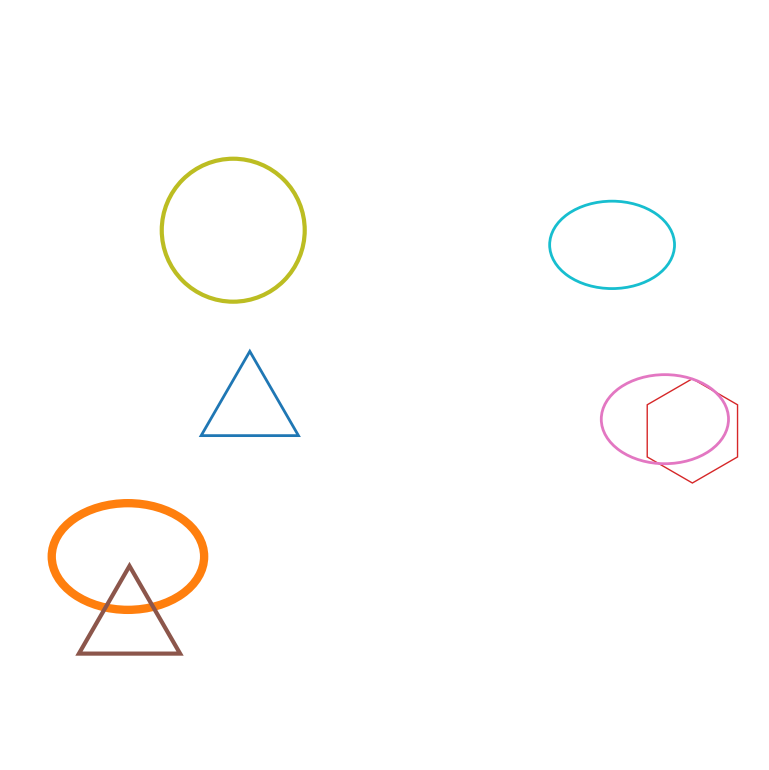[{"shape": "triangle", "thickness": 1, "radius": 0.36, "center": [0.324, 0.471]}, {"shape": "oval", "thickness": 3, "radius": 0.49, "center": [0.166, 0.277]}, {"shape": "hexagon", "thickness": 0.5, "radius": 0.34, "center": [0.899, 0.44]}, {"shape": "triangle", "thickness": 1.5, "radius": 0.38, "center": [0.168, 0.189]}, {"shape": "oval", "thickness": 1, "radius": 0.41, "center": [0.863, 0.456]}, {"shape": "circle", "thickness": 1.5, "radius": 0.46, "center": [0.303, 0.701]}, {"shape": "oval", "thickness": 1, "radius": 0.41, "center": [0.795, 0.682]}]